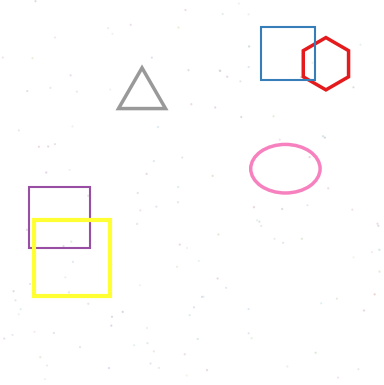[{"shape": "hexagon", "thickness": 2.5, "radius": 0.34, "center": [0.847, 0.834]}, {"shape": "square", "thickness": 1.5, "radius": 0.35, "center": [0.749, 0.861]}, {"shape": "square", "thickness": 1.5, "radius": 0.4, "center": [0.154, 0.435]}, {"shape": "square", "thickness": 3, "radius": 0.5, "center": [0.186, 0.329]}, {"shape": "oval", "thickness": 2.5, "radius": 0.45, "center": [0.741, 0.562]}, {"shape": "triangle", "thickness": 2.5, "radius": 0.35, "center": [0.369, 0.753]}]